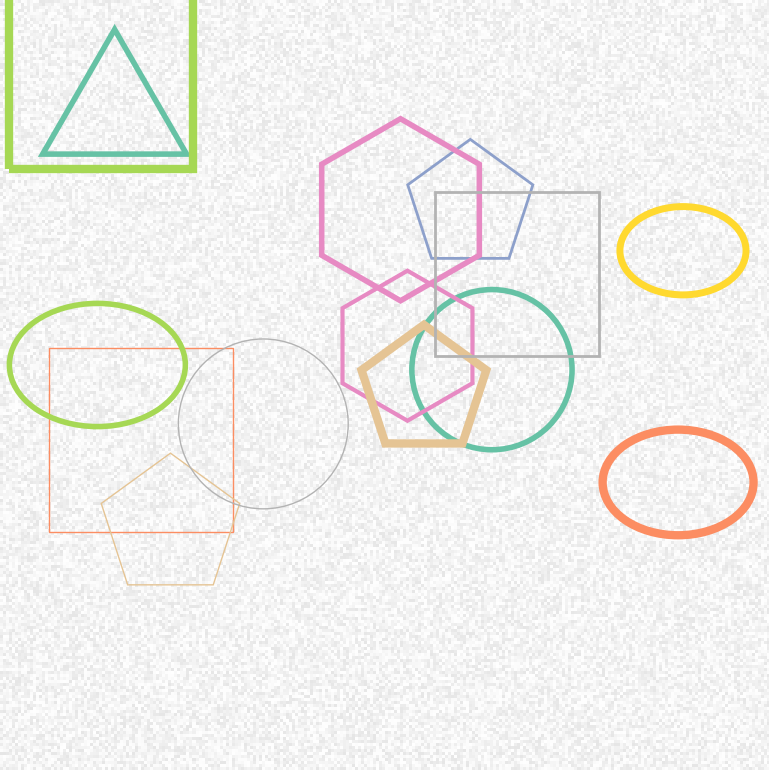[{"shape": "triangle", "thickness": 2, "radius": 0.54, "center": [0.149, 0.854]}, {"shape": "circle", "thickness": 2, "radius": 0.52, "center": [0.639, 0.52]}, {"shape": "square", "thickness": 0.5, "radius": 0.6, "center": [0.183, 0.429]}, {"shape": "oval", "thickness": 3, "radius": 0.49, "center": [0.881, 0.373]}, {"shape": "pentagon", "thickness": 1, "radius": 0.43, "center": [0.611, 0.734]}, {"shape": "hexagon", "thickness": 2, "radius": 0.59, "center": [0.52, 0.728]}, {"shape": "hexagon", "thickness": 1.5, "radius": 0.49, "center": [0.529, 0.551]}, {"shape": "square", "thickness": 3, "radius": 0.6, "center": [0.131, 0.9]}, {"shape": "oval", "thickness": 2, "radius": 0.57, "center": [0.126, 0.526]}, {"shape": "oval", "thickness": 2.5, "radius": 0.41, "center": [0.887, 0.674]}, {"shape": "pentagon", "thickness": 0.5, "radius": 0.47, "center": [0.221, 0.317]}, {"shape": "pentagon", "thickness": 3, "radius": 0.43, "center": [0.551, 0.493]}, {"shape": "square", "thickness": 1, "radius": 0.53, "center": [0.671, 0.644]}, {"shape": "circle", "thickness": 0.5, "radius": 0.55, "center": [0.342, 0.449]}]